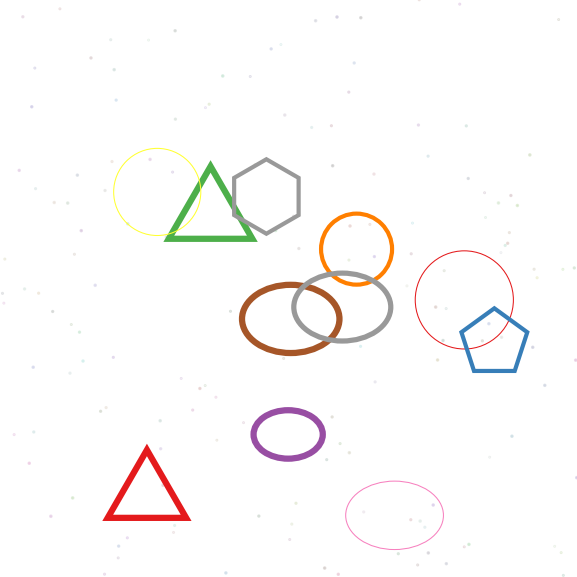[{"shape": "triangle", "thickness": 3, "radius": 0.39, "center": [0.254, 0.142]}, {"shape": "circle", "thickness": 0.5, "radius": 0.42, "center": [0.804, 0.48]}, {"shape": "pentagon", "thickness": 2, "radius": 0.3, "center": [0.856, 0.405]}, {"shape": "triangle", "thickness": 3, "radius": 0.42, "center": [0.365, 0.627]}, {"shape": "oval", "thickness": 3, "radius": 0.3, "center": [0.499, 0.247]}, {"shape": "circle", "thickness": 2, "radius": 0.31, "center": [0.617, 0.568]}, {"shape": "circle", "thickness": 0.5, "radius": 0.38, "center": [0.272, 0.667]}, {"shape": "oval", "thickness": 3, "radius": 0.42, "center": [0.503, 0.447]}, {"shape": "oval", "thickness": 0.5, "radius": 0.42, "center": [0.683, 0.107]}, {"shape": "oval", "thickness": 2.5, "radius": 0.42, "center": [0.593, 0.467]}, {"shape": "hexagon", "thickness": 2, "radius": 0.32, "center": [0.461, 0.659]}]